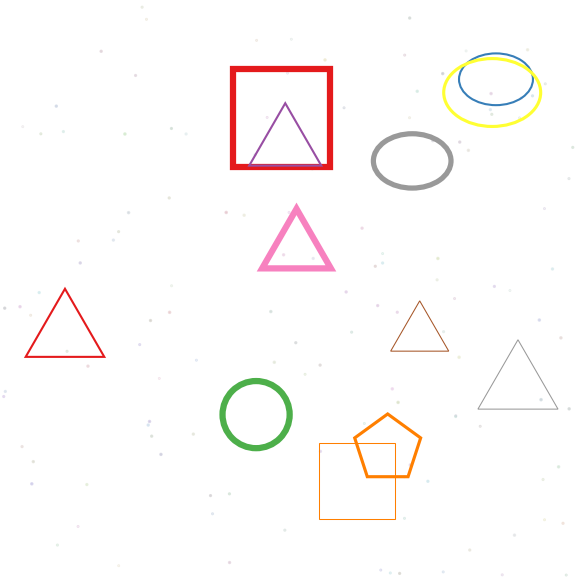[{"shape": "triangle", "thickness": 1, "radius": 0.39, "center": [0.113, 0.42]}, {"shape": "square", "thickness": 3, "radius": 0.42, "center": [0.488, 0.795]}, {"shape": "oval", "thickness": 1, "radius": 0.32, "center": [0.859, 0.862]}, {"shape": "circle", "thickness": 3, "radius": 0.29, "center": [0.443, 0.281]}, {"shape": "triangle", "thickness": 1, "radius": 0.36, "center": [0.494, 0.748]}, {"shape": "pentagon", "thickness": 1.5, "radius": 0.3, "center": [0.671, 0.222]}, {"shape": "square", "thickness": 0.5, "radius": 0.33, "center": [0.618, 0.166]}, {"shape": "oval", "thickness": 1.5, "radius": 0.42, "center": [0.852, 0.839]}, {"shape": "triangle", "thickness": 0.5, "radius": 0.29, "center": [0.727, 0.42]}, {"shape": "triangle", "thickness": 3, "radius": 0.34, "center": [0.513, 0.569]}, {"shape": "oval", "thickness": 2.5, "radius": 0.34, "center": [0.714, 0.721]}, {"shape": "triangle", "thickness": 0.5, "radius": 0.4, "center": [0.897, 0.331]}]